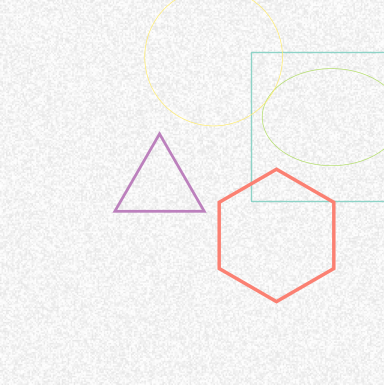[{"shape": "square", "thickness": 1, "radius": 0.97, "center": [0.847, 0.672]}, {"shape": "hexagon", "thickness": 2.5, "radius": 0.86, "center": [0.718, 0.388]}, {"shape": "oval", "thickness": 0.5, "radius": 0.9, "center": [0.861, 0.696]}, {"shape": "triangle", "thickness": 2, "radius": 0.67, "center": [0.414, 0.518]}, {"shape": "circle", "thickness": 0.5, "radius": 0.89, "center": [0.555, 0.852]}]